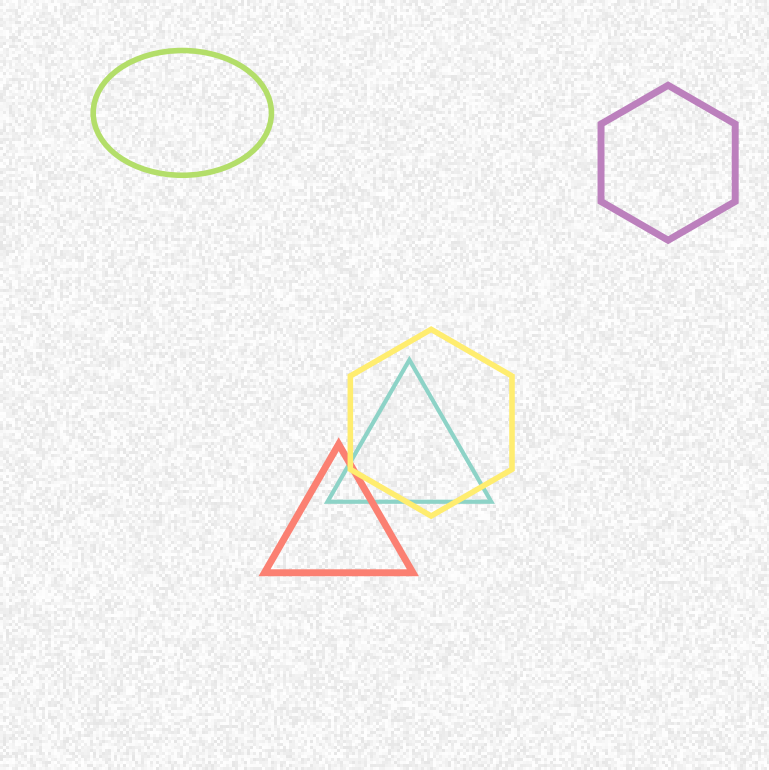[{"shape": "triangle", "thickness": 1.5, "radius": 0.61, "center": [0.532, 0.41]}, {"shape": "triangle", "thickness": 2.5, "radius": 0.56, "center": [0.44, 0.312]}, {"shape": "oval", "thickness": 2, "radius": 0.58, "center": [0.237, 0.853]}, {"shape": "hexagon", "thickness": 2.5, "radius": 0.5, "center": [0.868, 0.789]}, {"shape": "hexagon", "thickness": 2, "radius": 0.61, "center": [0.56, 0.451]}]